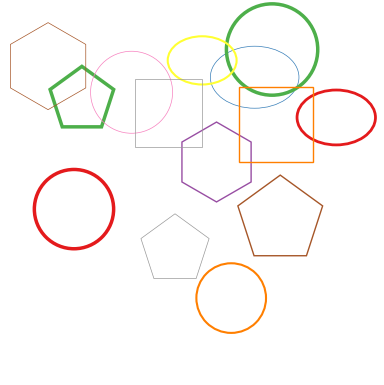[{"shape": "oval", "thickness": 2, "radius": 0.51, "center": [0.873, 0.695]}, {"shape": "circle", "thickness": 2.5, "radius": 0.51, "center": [0.192, 0.457]}, {"shape": "oval", "thickness": 0.5, "radius": 0.58, "center": [0.661, 0.799]}, {"shape": "pentagon", "thickness": 2.5, "radius": 0.43, "center": [0.213, 0.741]}, {"shape": "circle", "thickness": 2.5, "radius": 0.59, "center": [0.707, 0.871]}, {"shape": "hexagon", "thickness": 1, "radius": 0.52, "center": [0.562, 0.579]}, {"shape": "square", "thickness": 1, "radius": 0.49, "center": [0.717, 0.676]}, {"shape": "circle", "thickness": 1.5, "radius": 0.45, "center": [0.601, 0.226]}, {"shape": "oval", "thickness": 1.5, "radius": 0.45, "center": [0.525, 0.843]}, {"shape": "hexagon", "thickness": 0.5, "radius": 0.57, "center": [0.125, 0.828]}, {"shape": "pentagon", "thickness": 1, "radius": 0.58, "center": [0.728, 0.429]}, {"shape": "circle", "thickness": 0.5, "radius": 0.53, "center": [0.342, 0.76]}, {"shape": "square", "thickness": 0.5, "radius": 0.44, "center": [0.438, 0.707]}, {"shape": "pentagon", "thickness": 0.5, "radius": 0.47, "center": [0.455, 0.352]}]